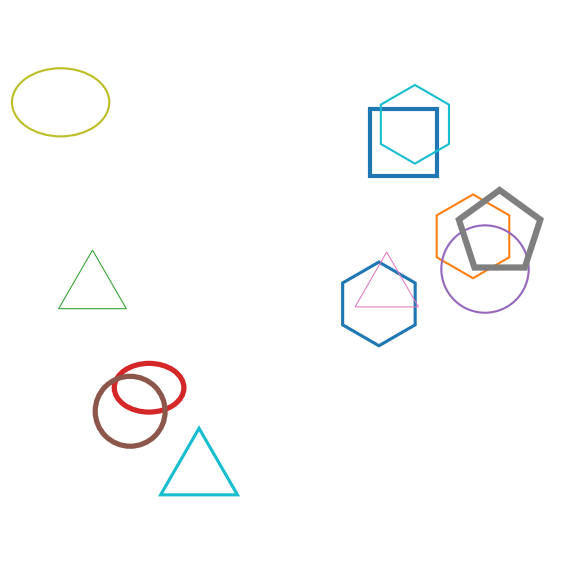[{"shape": "square", "thickness": 2, "radius": 0.29, "center": [0.698, 0.753]}, {"shape": "hexagon", "thickness": 1.5, "radius": 0.36, "center": [0.656, 0.473]}, {"shape": "hexagon", "thickness": 1, "radius": 0.36, "center": [0.819, 0.59]}, {"shape": "triangle", "thickness": 0.5, "radius": 0.34, "center": [0.16, 0.498]}, {"shape": "oval", "thickness": 2.5, "radius": 0.3, "center": [0.258, 0.328]}, {"shape": "circle", "thickness": 1, "radius": 0.38, "center": [0.84, 0.533]}, {"shape": "circle", "thickness": 2.5, "radius": 0.3, "center": [0.225, 0.287]}, {"shape": "triangle", "thickness": 0.5, "radius": 0.32, "center": [0.67, 0.499]}, {"shape": "pentagon", "thickness": 3, "radius": 0.37, "center": [0.865, 0.596]}, {"shape": "oval", "thickness": 1, "radius": 0.42, "center": [0.105, 0.822]}, {"shape": "triangle", "thickness": 1.5, "radius": 0.38, "center": [0.345, 0.181]}, {"shape": "hexagon", "thickness": 1, "radius": 0.34, "center": [0.718, 0.784]}]